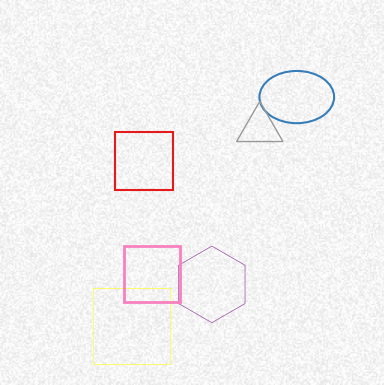[{"shape": "square", "thickness": 1.5, "radius": 0.38, "center": [0.374, 0.581]}, {"shape": "oval", "thickness": 1.5, "radius": 0.48, "center": [0.771, 0.748]}, {"shape": "hexagon", "thickness": 0.5, "radius": 0.5, "center": [0.55, 0.261]}, {"shape": "square", "thickness": 0.5, "radius": 0.5, "center": [0.342, 0.154]}, {"shape": "square", "thickness": 2, "radius": 0.36, "center": [0.395, 0.289]}, {"shape": "triangle", "thickness": 1, "radius": 0.35, "center": [0.675, 0.667]}]